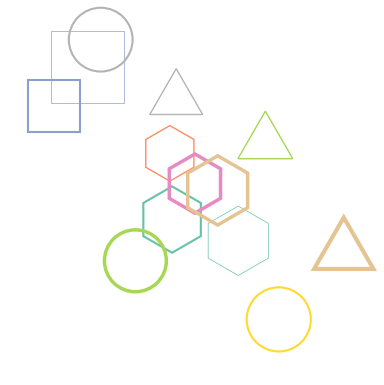[{"shape": "hexagon", "thickness": 0.5, "radius": 0.45, "center": [0.619, 0.375]}, {"shape": "hexagon", "thickness": 1.5, "radius": 0.43, "center": [0.447, 0.43]}, {"shape": "hexagon", "thickness": 1, "radius": 0.36, "center": [0.441, 0.602]}, {"shape": "square", "thickness": 0.5, "radius": 0.47, "center": [0.227, 0.826]}, {"shape": "square", "thickness": 1.5, "radius": 0.34, "center": [0.14, 0.726]}, {"shape": "hexagon", "thickness": 2.5, "radius": 0.38, "center": [0.506, 0.523]}, {"shape": "triangle", "thickness": 1, "radius": 0.41, "center": [0.689, 0.629]}, {"shape": "circle", "thickness": 2.5, "radius": 0.4, "center": [0.352, 0.323]}, {"shape": "circle", "thickness": 1.5, "radius": 0.42, "center": [0.724, 0.17]}, {"shape": "triangle", "thickness": 3, "radius": 0.45, "center": [0.893, 0.346]}, {"shape": "hexagon", "thickness": 2.5, "radius": 0.45, "center": [0.565, 0.505]}, {"shape": "triangle", "thickness": 1, "radius": 0.4, "center": [0.458, 0.742]}, {"shape": "circle", "thickness": 1.5, "radius": 0.41, "center": [0.262, 0.897]}]